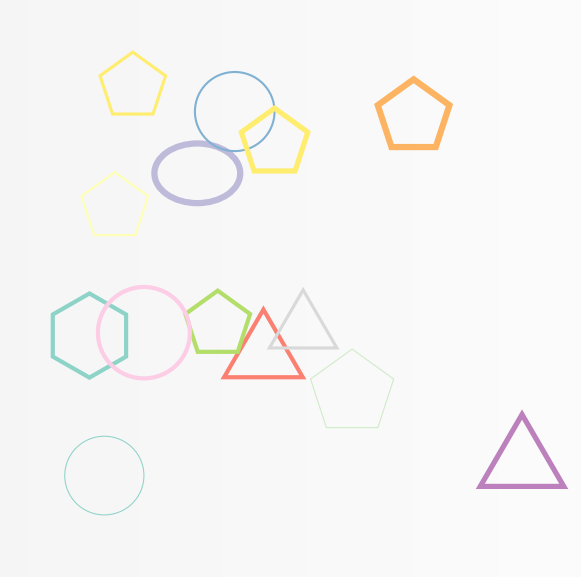[{"shape": "hexagon", "thickness": 2, "radius": 0.36, "center": [0.154, 0.418]}, {"shape": "circle", "thickness": 0.5, "radius": 0.34, "center": [0.18, 0.176]}, {"shape": "pentagon", "thickness": 1, "radius": 0.3, "center": [0.198, 0.641]}, {"shape": "oval", "thickness": 3, "radius": 0.37, "center": [0.339, 0.699]}, {"shape": "triangle", "thickness": 2, "radius": 0.39, "center": [0.453, 0.385]}, {"shape": "circle", "thickness": 1, "radius": 0.34, "center": [0.404, 0.806]}, {"shape": "pentagon", "thickness": 3, "radius": 0.32, "center": [0.712, 0.797]}, {"shape": "pentagon", "thickness": 2, "radius": 0.29, "center": [0.375, 0.437]}, {"shape": "circle", "thickness": 2, "radius": 0.4, "center": [0.248, 0.423]}, {"shape": "triangle", "thickness": 1.5, "radius": 0.34, "center": [0.522, 0.43]}, {"shape": "triangle", "thickness": 2.5, "radius": 0.41, "center": [0.898, 0.198]}, {"shape": "pentagon", "thickness": 0.5, "radius": 0.38, "center": [0.606, 0.319]}, {"shape": "pentagon", "thickness": 1.5, "radius": 0.3, "center": [0.228, 0.85]}, {"shape": "pentagon", "thickness": 2.5, "radius": 0.3, "center": [0.472, 0.752]}]